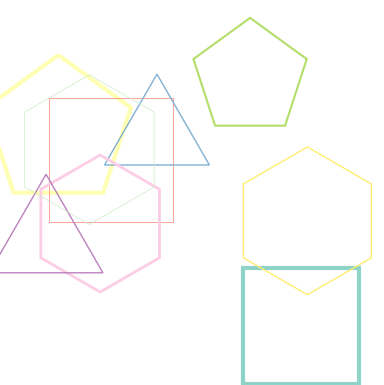[{"shape": "square", "thickness": 3, "radius": 0.75, "center": [0.782, 0.154]}, {"shape": "pentagon", "thickness": 3, "radius": 0.99, "center": [0.152, 0.659]}, {"shape": "square", "thickness": 0.5, "radius": 0.8, "center": [0.288, 0.584]}, {"shape": "triangle", "thickness": 1, "radius": 0.79, "center": [0.408, 0.65]}, {"shape": "pentagon", "thickness": 1.5, "radius": 0.77, "center": [0.65, 0.799]}, {"shape": "hexagon", "thickness": 2, "radius": 0.89, "center": [0.26, 0.419]}, {"shape": "triangle", "thickness": 1, "radius": 0.85, "center": [0.12, 0.377]}, {"shape": "hexagon", "thickness": 0.5, "radius": 0.97, "center": [0.232, 0.611]}, {"shape": "hexagon", "thickness": 1, "radius": 0.96, "center": [0.798, 0.426]}]